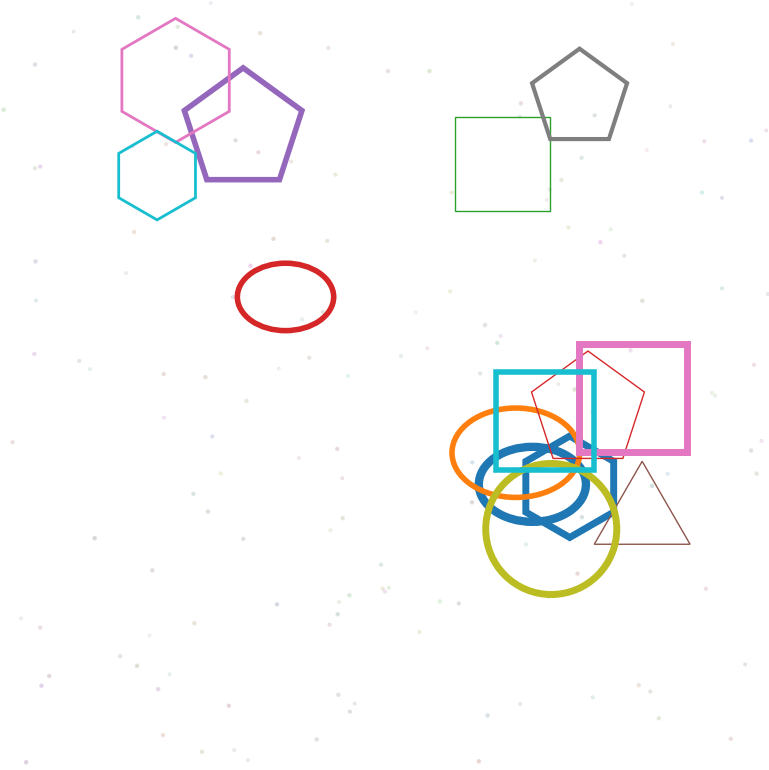[{"shape": "oval", "thickness": 3, "radius": 0.35, "center": [0.691, 0.371]}, {"shape": "hexagon", "thickness": 2.5, "radius": 0.33, "center": [0.74, 0.368]}, {"shape": "oval", "thickness": 2, "radius": 0.41, "center": [0.67, 0.412]}, {"shape": "square", "thickness": 0.5, "radius": 0.31, "center": [0.652, 0.787]}, {"shape": "pentagon", "thickness": 0.5, "radius": 0.39, "center": [0.764, 0.467]}, {"shape": "oval", "thickness": 2, "radius": 0.31, "center": [0.371, 0.614]}, {"shape": "pentagon", "thickness": 2, "radius": 0.4, "center": [0.316, 0.832]}, {"shape": "triangle", "thickness": 0.5, "radius": 0.36, "center": [0.834, 0.329]}, {"shape": "square", "thickness": 2.5, "radius": 0.35, "center": [0.823, 0.483]}, {"shape": "hexagon", "thickness": 1, "radius": 0.4, "center": [0.228, 0.896]}, {"shape": "pentagon", "thickness": 1.5, "radius": 0.32, "center": [0.753, 0.872]}, {"shape": "circle", "thickness": 2.5, "radius": 0.43, "center": [0.716, 0.313]}, {"shape": "hexagon", "thickness": 1, "radius": 0.29, "center": [0.204, 0.772]}, {"shape": "square", "thickness": 2, "radius": 0.32, "center": [0.708, 0.453]}]